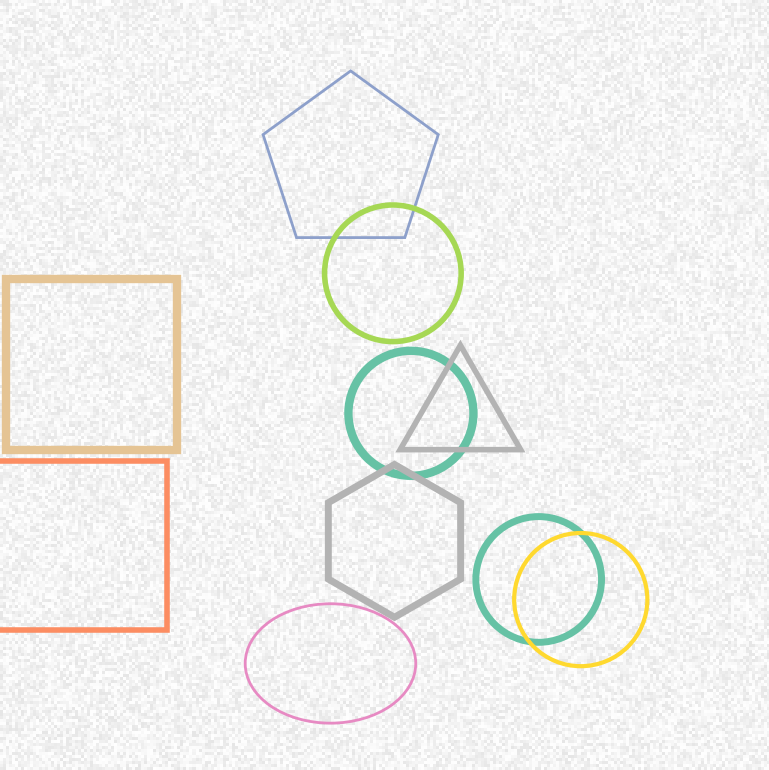[{"shape": "circle", "thickness": 3, "radius": 0.41, "center": [0.534, 0.463]}, {"shape": "circle", "thickness": 2.5, "radius": 0.41, "center": [0.7, 0.247]}, {"shape": "square", "thickness": 2, "radius": 0.55, "center": [0.107, 0.291]}, {"shape": "pentagon", "thickness": 1, "radius": 0.6, "center": [0.455, 0.788]}, {"shape": "oval", "thickness": 1, "radius": 0.55, "center": [0.429, 0.138]}, {"shape": "circle", "thickness": 2, "radius": 0.44, "center": [0.51, 0.645]}, {"shape": "circle", "thickness": 1.5, "radius": 0.43, "center": [0.754, 0.221]}, {"shape": "square", "thickness": 3, "radius": 0.56, "center": [0.119, 0.526]}, {"shape": "triangle", "thickness": 2, "radius": 0.45, "center": [0.598, 0.461]}, {"shape": "hexagon", "thickness": 2.5, "radius": 0.5, "center": [0.512, 0.298]}]